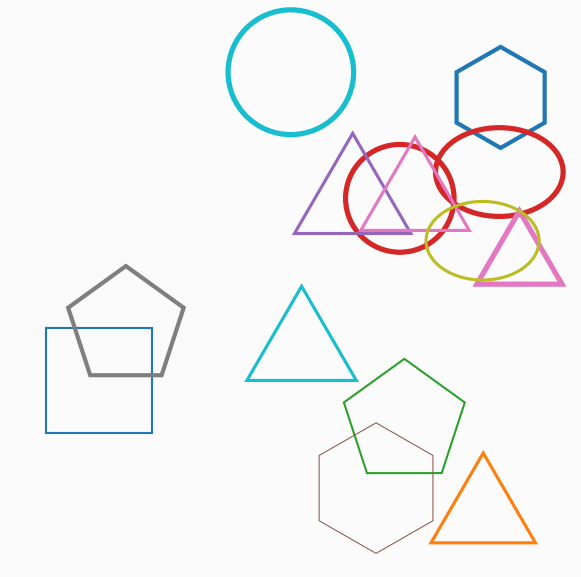[{"shape": "square", "thickness": 1, "radius": 0.45, "center": [0.17, 0.34]}, {"shape": "hexagon", "thickness": 2, "radius": 0.44, "center": [0.861, 0.83]}, {"shape": "triangle", "thickness": 1.5, "radius": 0.52, "center": [0.831, 0.111]}, {"shape": "pentagon", "thickness": 1, "radius": 0.55, "center": [0.696, 0.268]}, {"shape": "circle", "thickness": 2.5, "radius": 0.47, "center": [0.688, 0.656]}, {"shape": "oval", "thickness": 2.5, "radius": 0.55, "center": [0.859, 0.701]}, {"shape": "triangle", "thickness": 1.5, "radius": 0.58, "center": [0.607, 0.653]}, {"shape": "hexagon", "thickness": 0.5, "radius": 0.57, "center": [0.647, 0.154]}, {"shape": "triangle", "thickness": 2.5, "radius": 0.42, "center": [0.894, 0.549]}, {"shape": "triangle", "thickness": 1.5, "radius": 0.54, "center": [0.714, 0.654]}, {"shape": "pentagon", "thickness": 2, "radius": 0.52, "center": [0.217, 0.434]}, {"shape": "oval", "thickness": 1.5, "radius": 0.49, "center": [0.83, 0.582]}, {"shape": "circle", "thickness": 2.5, "radius": 0.54, "center": [0.5, 0.874]}, {"shape": "triangle", "thickness": 1.5, "radius": 0.54, "center": [0.519, 0.395]}]